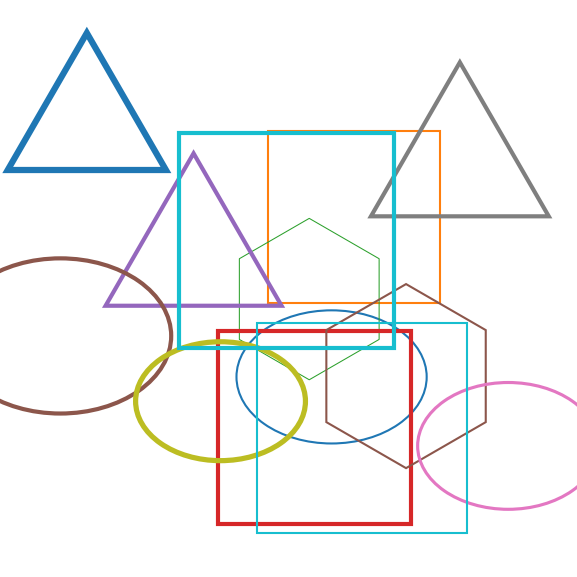[{"shape": "oval", "thickness": 1, "radius": 0.82, "center": [0.574, 0.346]}, {"shape": "triangle", "thickness": 3, "radius": 0.79, "center": [0.15, 0.784]}, {"shape": "square", "thickness": 1, "radius": 0.75, "center": [0.613, 0.623]}, {"shape": "hexagon", "thickness": 0.5, "radius": 0.7, "center": [0.535, 0.481]}, {"shape": "square", "thickness": 2, "radius": 0.84, "center": [0.545, 0.26]}, {"shape": "triangle", "thickness": 2, "radius": 0.88, "center": [0.335, 0.558]}, {"shape": "hexagon", "thickness": 1, "radius": 0.8, "center": [0.703, 0.348]}, {"shape": "oval", "thickness": 2, "radius": 0.96, "center": [0.105, 0.417]}, {"shape": "oval", "thickness": 1.5, "radius": 0.78, "center": [0.88, 0.227]}, {"shape": "triangle", "thickness": 2, "radius": 0.89, "center": [0.796, 0.713]}, {"shape": "oval", "thickness": 2.5, "radius": 0.74, "center": [0.382, 0.304]}, {"shape": "square", "thickness": 1, "radius": 0.91, "center": [0.627, 0.258]}, {"shape": "square", "thickness": 2, "radius": 0.93, "center": [0.496, 0.583]}]